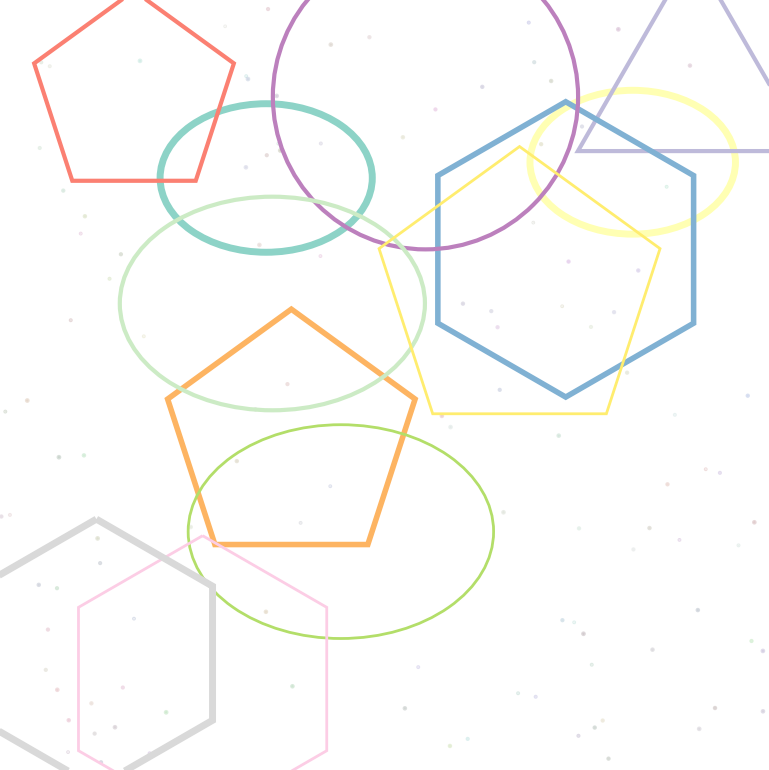[{"shape": "oval", "thickness": 2.5, "radius": 0.69, "center": [0.346, 0.769]}, {"shape": "oval", "thickness": 2.5, "radius": 0.67, "center": [0.822, 0.789]}, {"shape": "triangle", "thickness": 1.5, "radius": 0.86, "center": [0.9, 0.89]}, {"shape": "pentagon", "thickness": 1.5, "radius": 0.68, "center": [0.174, 0.876]}, {"shape": "hexagon", "thickness": 2, "radius": 0.96, "center": [0.735, 0.676]}, {"shape": "pentagon", "thickness": 2, "radius": 0.84, "center": [0.378, 0.429]}, {"shape": "oval", "thickness": 1, "radius": 0.99, "center": [0.443, 0.31]}, {"shape": "hexagon", "thickness": 1, "radius": 0.93, "center": [0.263, 0.118]}, {"shape": "hexagon", "thickness": 2.5, "radius": 0.87, "center": [0.125, 0.152]}, {"shape": "circle", "thickness": 1.5, "radius": 0.99, "center": [0.553, 0.874]}, {"shape": "oval", "thickness": 1.5, "radius": 0.99, "center": [0.354, 0.606]}, {"shape": "pentagon", "thickness": 1, "radius": 0.96, "center": [0.675, 0.618]}]